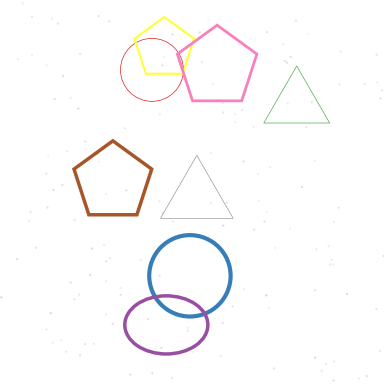[{"shape": "circle", "thickness": 0.5, "radius": 0.41, "center": [0.395, 0.819]}, {"shape": "circle", "thickness": 3, "radius": 0.53, "center": [0.493, 0.284]}, {"shape": "triangle", "thickness": 0.5, "radius": 0.49, "center": [0.771, 0.73]}, {"shape": "oval", "thickness": 2.5, "radius": 0.54, "center": [0.432, 0.156]}, {"shape": "pentagon", "thickness": 1.5, "radius": 0.41, "center": [0.427, 0.874]}, {"shape": "pentagon", "thickness": 2.5, "radius": 0.53, "center": [0.293, 0.528]}, {"shape": "pentagon", "thickness": 2, "radius": 0.54, "center": [0.564, 0.826]}, {"shape": "triangle", "thickness": 0.5, "radius": 0.55, "center": [0.511, 0.487]}]